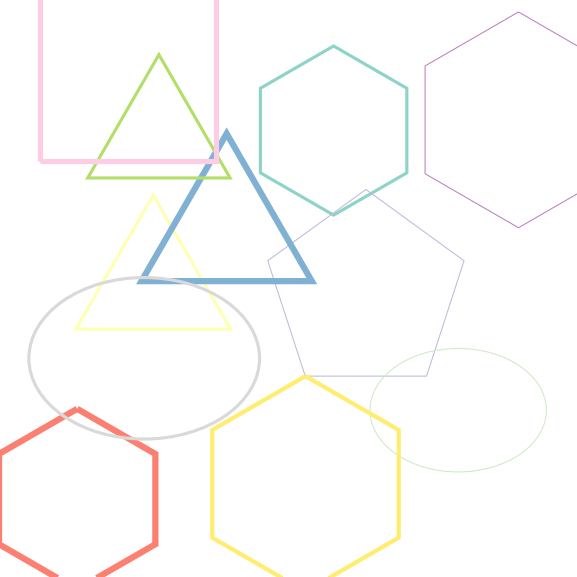[{"shape": "hexagon", "thickness": 1.5, "radius": 0.73, "center": [0.578, 0.773]}, {"shape": "triangle", "thickness": 1.5, "radius": 0.77, "center": [0.265, 0.507]}, {"shape": "pentagon", "thickness": 0.5, "radius": 0.89, "center": [0.634, 0.492]}, {"shape": "hexagon", "thickness": 3, "radius": 0.78, "center": [0.134, 0.135]}, {"shape": "triangle", "thickness": 3, "radius": 0.85, "center": [0.392, 0.597]}, {"shape": "triangle", "thickness": 1.5, "radius": 0.71, "center": [0.275, 0.762]}, {"shape": "square", "thickness": 2.5, "radius": 0.76, "center": [0.222, 0.872]}, {"shape": "oval", "thickness": 1.5, "radius": 1.0, "center": [0.25, 0.379]}, {"shape": "hexagon", "thickness": 0.5, "radius": 0.93, "center": [0.898, 0.792]}, {"shape": "oval", "thickness": 0.5, "radius": 0.76, "center": [0.793, 0.289]}, {"shape": "hexagon", "thickness": 2, "radius": 0.93, "center": [0.529, 0.161]}]